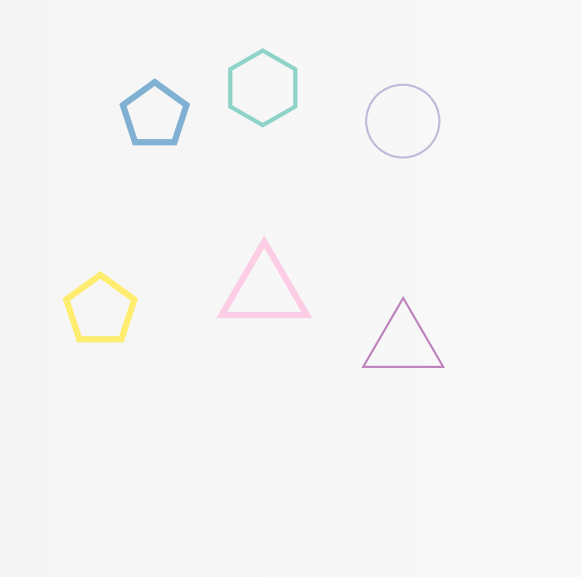[{"shape": "hexagon", "thickness": 2, "radius": 0.32, "center": [0.452, 0.847]}, {"shape": "circle", "thickness": 1, "radius": 0.32, "center": [0.693, 0.789]}, {"shape": "pentagon", "thickness": 3, "radius": 0.29, "center": [0.266, 0.799]}, {"shape": "triangle", "thickness": 3, "radius": 0.42, "center": [0.455, 0.496]}, {"shape": "triangle", "thickness": 1, "radius": 0.4, "center": [0.694, 0.404]}, {"shape": "pentagon", "thickness": 3, "radius": 0.31, "center": [0.173, 0.461]}]